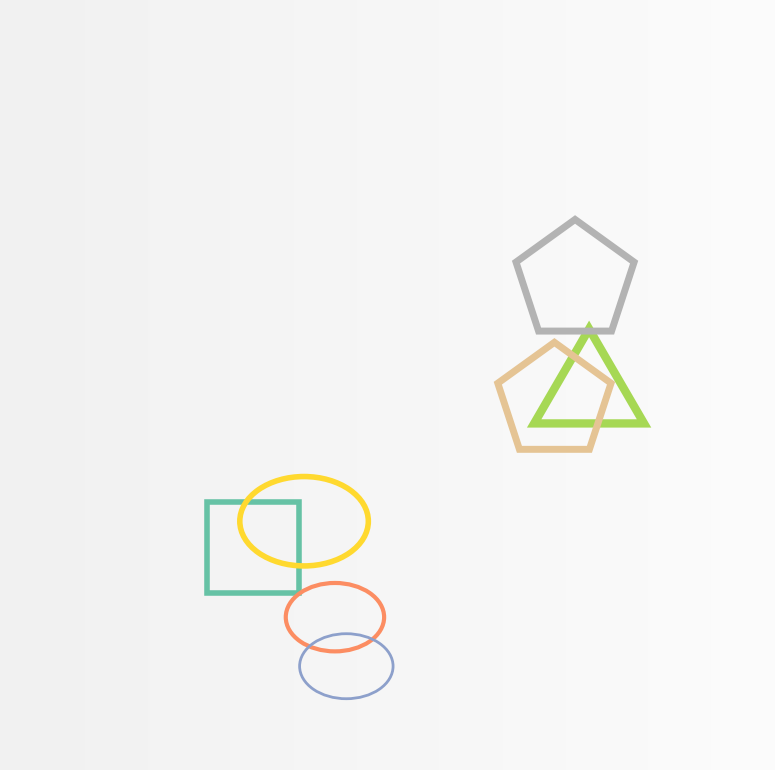[{"shape": "square", "thickness": 2, "radius": 0.3, "center": [0.326, 0.289]}, {"shape": "oval", "thickness": 1.5, "radius": 0.32, "center": [0.432, 0.198]}, {"shape": "oval", "thickness": 1, "radius": 0.3, "center": [0.447, 0.135]}, {"shape": "triangle", "thickness": 3, "radius": 0.41, "center": [0.76, 0.491]}, {"shape": "oval", "thickness": 2, "radius": 0.41, "center": [0.392, 0.323]}, {"shape": "pentagon", "thickness": 2.5, "radius": 0.38, "center": [0.715, 0.479]}, {"shape": "pentagon", "thickness": 2.5, "radius": 0.4, "center": [0.742, 0.635]}]